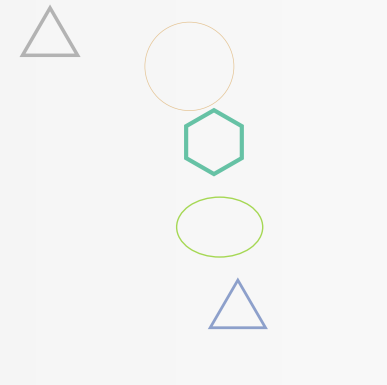[{"shape": "hexagon", "thickness": 3, "radius": 0.41, "center": [0.552, 0.631]}, {"shape": "triangle", "thickness": 2, "radius": 0.41, "center": [0.614, 0.19]}, {"shape": "oval", "thickness": 1, "radius": 0.56, "center": [0.567, 0.41]}, {"shape": "circle", "thickness": 0.5, "radius": 0.57, "center": [0.489, 0.828]}, {"shape": "triangle", "thickness": 2.5, "radius": 0.41, "center": [0.129, 0.897]}]